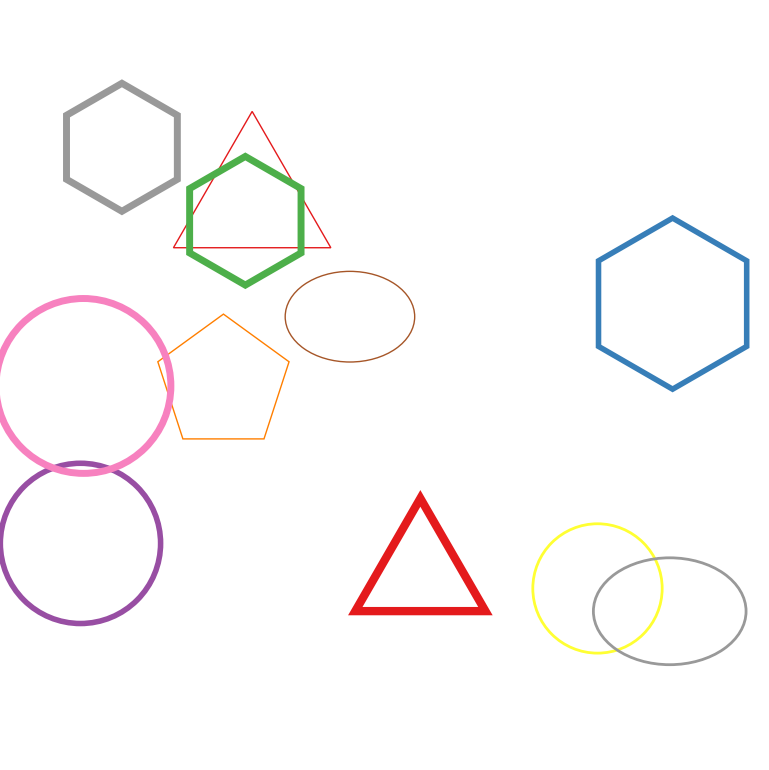[{"shape": "triangle", "thickness": 0.5, "radius": 0.59, "center": [0.327, 0.737]}, {"shape": "triangle", "thickness": 3, "radius": 0.49, "center": [0.546, 0.255]}, {"shape": "hexagon", "thickness": 2, "radius": 0.56, "center": [0.874, 0.606]}, {"shape": "hexagon", "thickness": 2.5, "radius": 0.42, "center": [0.319, 0.713]}, {"shape": "circle", "thickness": 2, "radius": 0.52, "center": [0.105, 0.294]}, {"shape": "pentagon", "thickness": 0.5, "radius": 0.45, "center": [0.29, 0.502]}, {"shape": "circle", "thickness": 1, "radius": 0.42, "center": [0.776, 0.236]}, {"shape": "oval", "thickness": 0.5, "radius": 0.42, "center": [0.454, 0.589]}, {"shape": "circle", "thickness": 2.5, "radius": 0.57, "center": [0.108, 0.499]}, {"shape": "oval", "thickness": 1, "radius": 0.5, "center": [0.87, 0.206]}, {"shape": "hexagon", "thickness": 2.5, "radius": 0.42, "center": [0.158, 0.809]}]